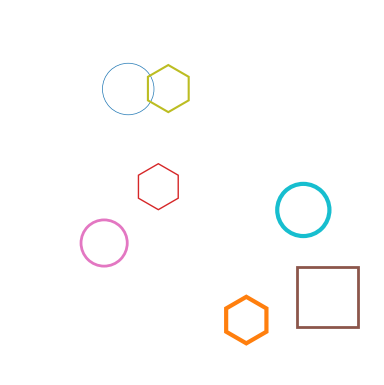[{"shape": "circle", "thickness": 0.5, "radius": 0.33, "center": [0.333, 0.769]}, {"shape": "hexagon", "thickness": 3, "radius": 0.3, "center": [0.64, 0.169]}, {"shape": "hexagon", "thickness": 1, "radius": 0.3, "center": [0.411, 0.515]}, {"shape": "square", "thickness": 2, "radius": 0.39, "center": [0.851, 0.229]}, {"shape": "circle", "thickness": 2, "radius": 0.3, "center": [0.27, 0.369]}, {"shape": "hexagon", "thickness": 1.5, "radius": 0.31, "center": [0.437, 0.77]}, {"shape": "circle", "thickness": 3, "radius": 0.34, "center": [0.788, 0.455]}]